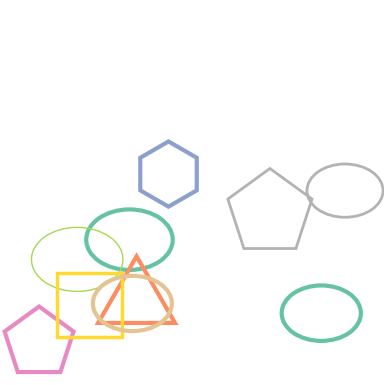[{"shape": "oval", "thickness": 3, "radius": 0.56, "center": [0.336, 0.377]}, {"shape": "oval", "thickness": 3, "radius": 0.51, "center": [0.834, 0.187]}, {"shape": "triangle", "thickness": 3, "radius": 0.58, "center": [0.355, 0.219]}, {"shape": "hexagon", "thickness": 3, "radius": 0.42, "center": [0.438, 0.548]}, {"shape": "pentagon", "thickness": 3, "radius": 0.47, "center": [0.102, 0.11]}, {"shape": "oval", "thickness": 1, "radius": 0.59, "center": [0.201, 0.326]}, {"shape": "square", "thickness": 2.5, "radius": 0.42, "center": [0.233, 0.208]}, {"shape": "oval", "thickness": 3, "radius": 0.51, "center": [0.344, 0.212]}, {"shape": "pentagon", "thickness": 2, "radius": 0.57, "center": [0.701, 0.447]}, {"shape": "oval", "thickness": 2, "radius": 0.49, "center": [0.896, 0.505]}]